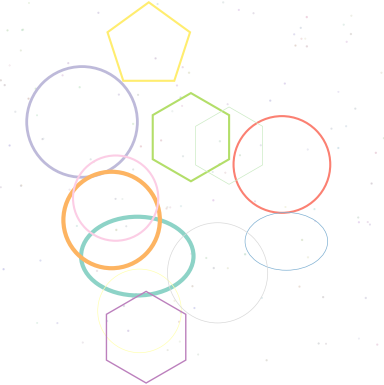[{"shape": "oval", "thickness": 3, "radius": 0.73, "center": [0.357, 0.335]}, {"shape": "circle", "thickness": 0.5, "radius": 0.54, "center": [0.362, 0.192]}, {"shape": "circle", "thickness": 2, "radius": 0.72, "center": [0.213, 0.683]}, {"shape": "circle", "thickness": 1.5, "radius": 0.63, "center": [0.732, 0.573]}, {"shape": "oval", "thickness": 0.5, "radius": 0.54, "center": [0.744, 0.373]}, {"shape": "circle", "thickness": 3, "radius": 0.63, "center": [0.29, 0.429]}, {"shape": "hexagon", "thickness": 1.5, "radius": 0.57, "center": [0.496, 0.644]}, {"shape": "circle", "thickness": 1.5, "radius": 0.55, "center": [0.3, 0.485]}, {"shape": "circle", "thickness": 0.5, "radius": 0.65, "center": [0.565, 0.291]}, {"shape": "hexagon", "thickness": 1, "radius": 0.59, "center": [0.38, 0.124]}, {"shape": "hexagon", "thickness": 0.5, "radius": 0.5, "center": [0.595, 0.622]}, {"shape": "pentagon", "thickness": 1.5, "radius": 0.56, "center": [0.386, 0.881]}]